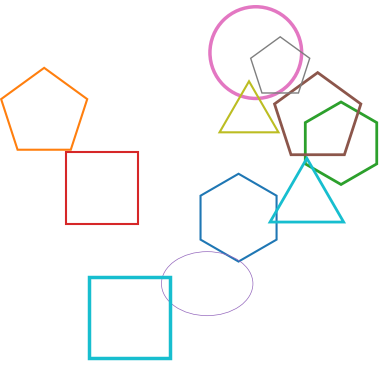[{"shape": "hexagon", "thickness": 1.5, "radius": 0.57, "center": [0.62, 0.435]}, {"shape": "pentagon", "thickness": 1.5, "radius": 0.59, "center": [0.115, 0.706]}, {"shape": "hexagon", "thickness": 2, "radius": 0.54, "center": [0.886, 0.628]}, {"shape": "square", "thickness": 1.5, "radius": 0.47, "center": [0.265, 0.511]}, {"shape": "oval", "thickness": 0.5, "radius": 0.59, "center": [0.538, 0.263]}, {"shape": "pentagon", "thickness": 2, "radius": 0.59, "center": [0.825, 0.694]}, {"shape": "circle", "thickness": 2.5, "radius": 0.6, "center": [0.664, 0.863]}, {"shape": "pentagon", "thickness": 1, "radius": 0.4, "center": [0.728, 0.824]}, {"shape": "triangle", "thickness": 1.5, "radius": 0.44, "center": [0.647, 0.7]}, {"shape": "square", "thickness": 2.5, "radius": 0.53, "center": [0.336, 0.175]}, {"shape": "triangle", "thickness": 2, "radius": 0.55, "center": [0.797, 0.478]}]